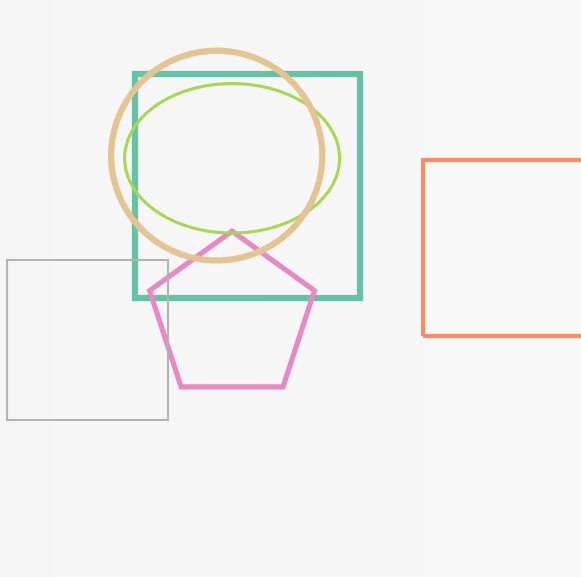[{"shape": "square", "thickness": 3, "radius": 0.97, "center": [0.426, 0.677]}, {"shape": "square", "thickness": 2, "radius": 0.76, "center": [0.88, 0.57]}, {"shape": "pentagon", "thickness": 2.5, "radius": 0.75, "center": [0.399, 0.45]}, {"shape": "oval", "thickness": 1.5, "radius": 0.92, "center": [0.399, 0.725]}, {"shape": "circle", "thickness": 3, "radius": 0.91, "center": [0.373, 0.73]}, {"shape": "square", "thickness": 1, "radius": 0.69, "center": [0.151, 0.41]}]